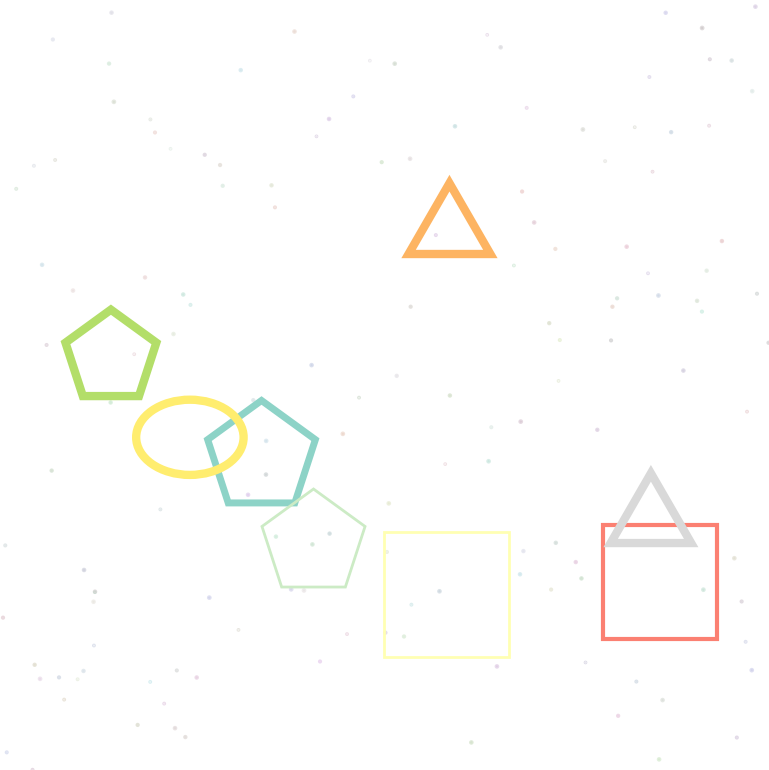[{"shape": "pentagon", "thickness": 2.5, "radius": 0.37, "center": [0.34, 0.406]}, {"shape": "square", "thickness": 1, "radius": 0.4, "center": [0.58, 0.228]}, {"shape": "square", "thickness": 1.5, "radius": 0.37, "center": [0.857, 0.244]}, {"shape": "triangle", "thickness": 3, "radius": 0.31, "center": [0.584, 0.701]}, {"shape": "pentagon", "thickness": 3, "radius": 0.31, "center": [0.144, 0.536]}, {"shape": "triangle", "thickness": 3, "radius": 0.3, "center": [0.845, 0.325]}, {"shape": "pentagon", "thickness": 1, "radius": 0.35, "center": [0.407, 0.295]}, {"shape": "oval", "thickness": 3, "radius": 0.35, "center": [0.247, 0.432]}]